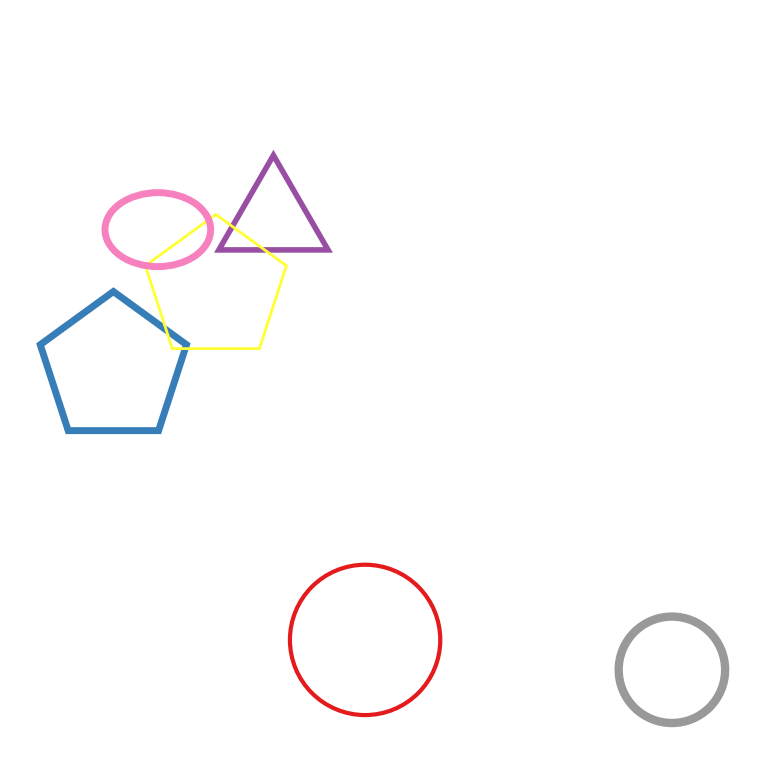[{"shape": "circle", "thickness": 1.5, "radius": 0.49, "center": [0.474, 0.169]}, {"shape": "pentagon", "thickness": 2.5, "radius": 0.5, "center": [0.147, 0.522]}, {"shape": "triangle", "thickness": 2, "radius": 0.41, "center": [0.355, 0.716]}, {"shape": "pentagon", "thickness": 1, "radius": 0.48, "center": [0.28, 0.625]}, {"shape": "oval", "thickness": 2.5, "radius": 0.34, "center": [0.205, 0.702]}, {"shape": "circle", "thickness": 3, "radius": 0.35, "center": [0.873, 0.13]}]